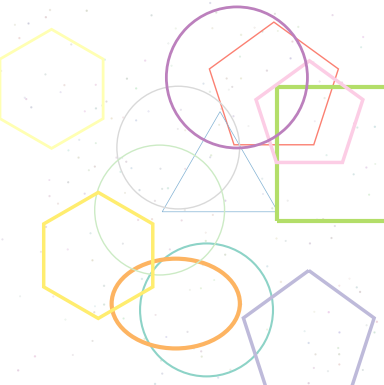[{"shape": "circle", "thickness": 1.5, "radius": 0.86, "center": [0.536, 0.195]}, {"shape": "hexagon", "thickness": 2, "radius": 0.77, "center": [0.134, 0.769]}, {"shape": "pentagon", "thickness": 2.5, "radius": 0.89, "center": [0.802, 0.119]}, {"shape": "pentagon", "thickness": 1, "radius": 0.88, "center": [0.711, 0.766]}, {"shape": "triangle", "thickness": 0.5, "radius": 0.87, "center": [0.572, 0.537]}, {"shape": "oval", "thickness": 3, "radius": 0.83, "center": [0.457, 0.212]}, {"shape": "square", "thickness": 3, "radius": 0.88, "center": [0.895, 0.6]}, {"shape": "pentagon", "thickness": 2.5, "radius": 0.73, "center": [0.804, 0.696]}, {"shape": "circle", "thickness": 1, "radius": 0.8, "center": [0.463, 0.617]}, {"shape": "circle", "thickness": 2, "radius": 0.92, "center": [0.615, 0.799]}, {"shape": "circle", "thickness": 1, "radius": 0.84, "center": [0.415, 0.454]}, {"shape": "hexagon", "thickness": 2.5, "radius": 0.82, "center": [0.255, 0.337]}]